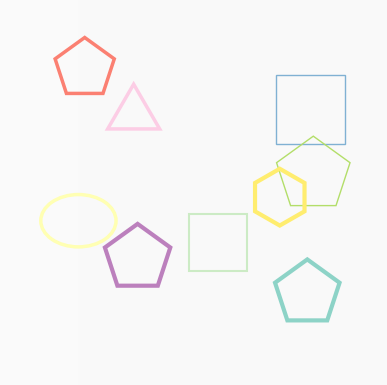[{"shape": "pentagon", "thickness": 3, "radius": 0.44, "center": [0.793, 0.239]}, {"shape": "oval", "thickness": 2.5, "radius": 0.49, "center": [0.202, 0.427]}, {"shape": "pentagon", "thickness": 2.5, "radius": 0.4, "center": [0.219, 0.822]}, {"shape": "square", "thickness": 1, "radius": 0.45, "center": [0.801, 0.716]}, {"shape": "pentagon", "thickness": 1, "radius": 0.5, "center": [0.808, 0.547]}, {"shape": "triangle", "thickness": 2.5, "radius": 0.39, "center": [0.345, 0.704]}, {"shape": "pentagon", "thickness": 3, "radius": 0.44, "center": [0.355, 0.33]}, {"shape": "square", "thickness": 1.5, "radius": 0.37, "center": [0.564, 0.37]}, {"shape": "hexagon", "thickness": 3, "radius": 0.37, "center": [0.722, 0.488]}]